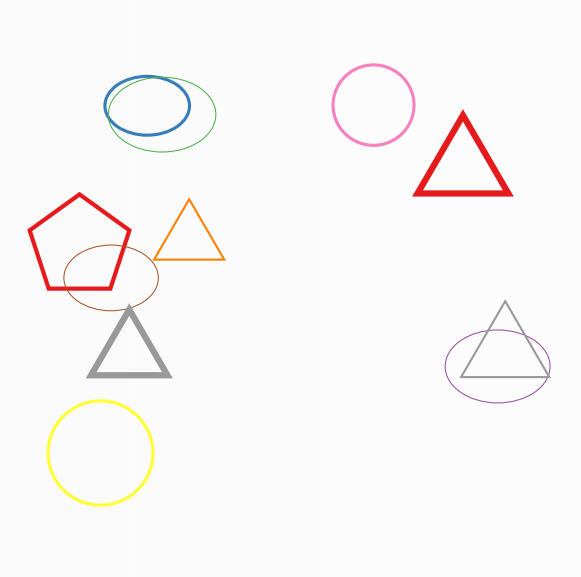[{"shape": "pentagon", "thickness": 2, "radius": 0.45, "center": [0.137, 0.572]}, {"shape": "triangle", "thickness": 3, "radius": 0.45, "center": [0.796, 0.709]}, {"shape": "oval", "thickness": 1.5, "radius": 0.36, "center": [0.253, 0.816]}, {"shape": "oval", "thickness": 0.5, "radius": 0.46, "center": [0.279, 0.801]}, {"shape": "oval", "thickness": 0.5, "radius": 0.45, "center": [0.856, 0.365]}, {"shape": "triangle", "thickness": 1, "radius": 0.35, "center": [0.325, 0.584]}, {"shape": "circle", "thickness": 1.5, "radius": 0.45, "center": [0.173, 0.215]}, {"shape": "oval", "thickness": 0.5, "radius": 0.41, "center": [0.191, 0.518]}, {"shape": "circle", "thickness": 1.5, "radius": 0.35, "center": [0.643, 0.817]}, {"shape": "triangle", "thickness": 3, "radius": 0.38, "center": [0.222, 0.387]}, {"shape": "triangle", "thickness": 1, "radius": 0.44, "center": [0.869, 0.39]}]